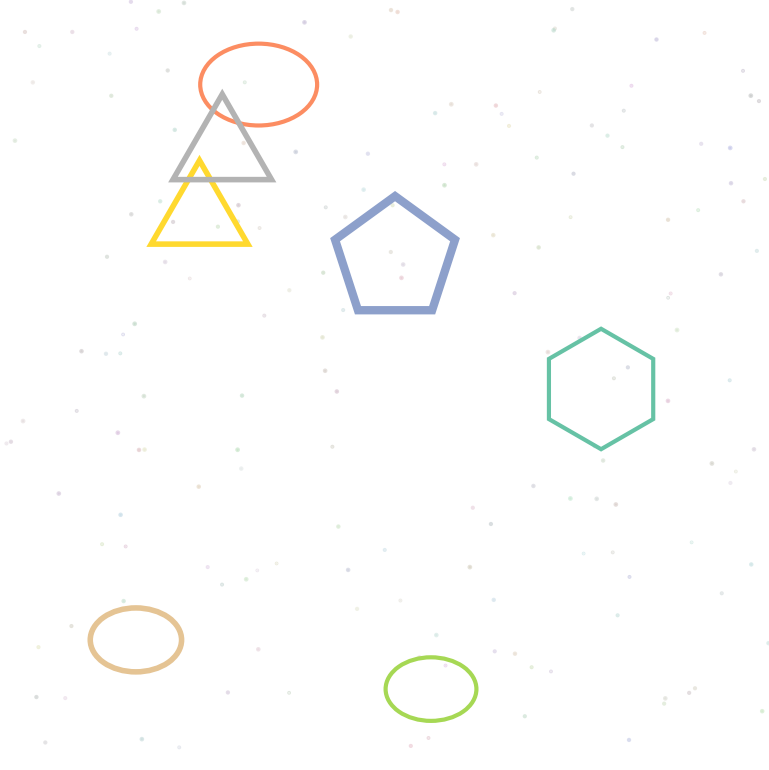[{"shape": "hexagon", "thickness": 1.5, "radius": 0.39, "center": [0.781, 0.495]}, {"shape": "oval", "thickness": 1.5, "radius": 0.38, "center": [0.336, 0.89]}, {"shape": "pentagon", "thickness": 3, "radius": 0.41, "center": [0.513, 0.663]}, {"shape": "oval", "thickness": 1.5, "radius": 0.29, "center": [0.56, 0.105]}, {"shape": "triangle", "thickness": 2, "radius": 0.36, "center": [0.259, 0.719]}, {"shape": "oval", "thickness": 2, "radius": 0.3, "center": [0.177, 0.169]}, {"shape": "triangle", "thickness": 2, "radius": 0.37, "center": [0.289, 0.804]}]